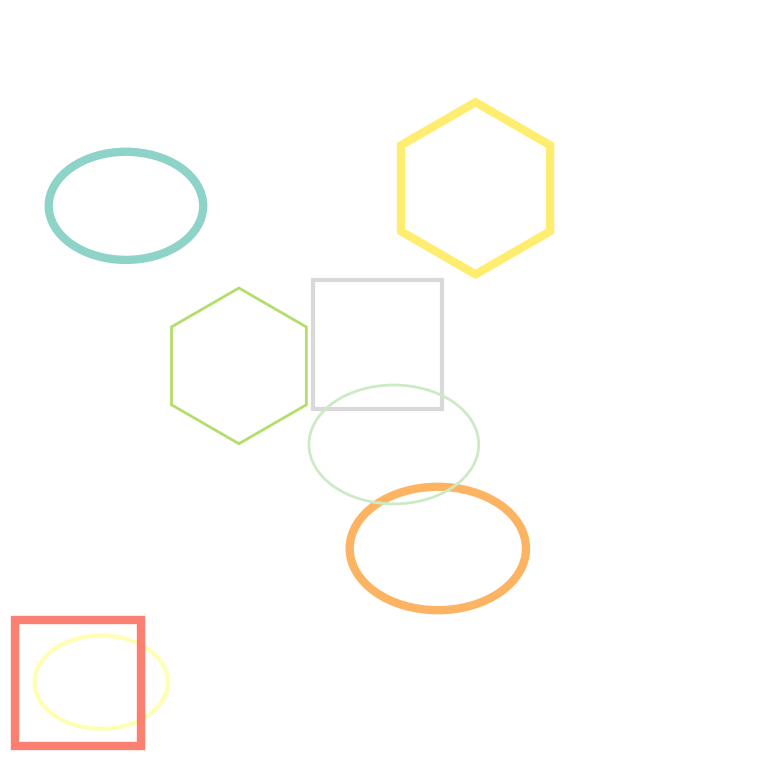[{"shape": "oval", "thickness": 3, "radius": 0.5, "center": [0.164, 0.733]}, {"shape": "oval", "thickness": 1.5, "radius": 0.43, "center": [0.131, 0.114]}, {"shape": "square", "thickness": 3, "radius": 0.41, "center": [0.101, 0.113]}, {"shape": "oval", "thickness": 3, "radius": 0.57, "center": [0.569, 0.288]}, {"shape": "hexagon", "thickness": 1, "radius": 0.51, "center": [0.31, 0.525]}, {"shape": "square", "thickness": 1.5, "radius": 0.42, "center": [0.49, 0.553]}, {"shape": "oval", "thickness": 1, "radius": 0.55, "center": [0.511, 0.423]}, {"shape": "hexagon", "thickness": 3, "radius": 0.56, "center": [0.618, 0.755]}]